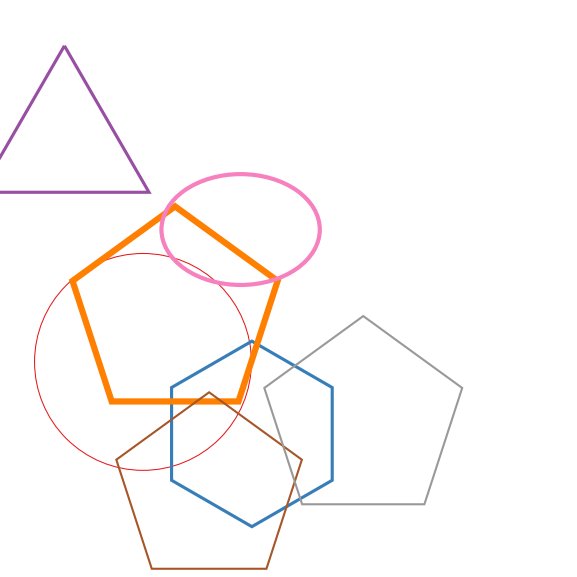[{"shape": "circle", "thickness": 0.5, "radius": 0.94, "center": [0.248, 0.372]}, {"shape": "hexagon", "thickness": 1.5, "radius": 0.8, "center": [0.436, 0.248]}, {"shape": "triangle", "thickness": 1.5, "radius": 0.85, "center": [0.112, 0.751]}, {"shape": "pentagon", "thickness": 3, "radius": 0.93, "center": [0.303, 0.455]}, {"shape": "pentagon", "thickness": 1, "radius": 0.84, "center": [0.362, 0.151]}, {"shape": "oval", "thickness": 2, "radius": 0.69, "center": [0.417, 0.602]}, {"shape": "pentagon", "thickness": 1, "radius": 0.9, "center": [0.629, 0.272]}]